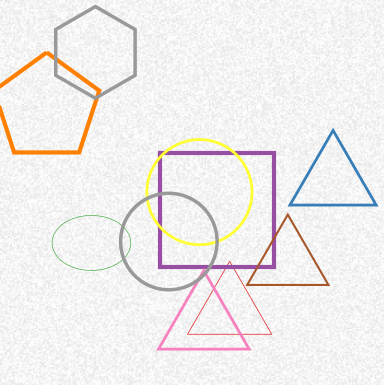[{"shape": "triangle", "thickness": 0.5, "radius": 0.63, "center": [0.597, 0.195]}, {"shape": "triangle", "thickness": 2, "radius": 0.65, "center": [0.865, 0.532]}, {"shape": "oval", "thickness": 0.5, "radius": 0.51, "center": [0.237, 0.369]}, {"shape": "square", "thickness": 3, "radius": 0.74, "center": [0.563, 0.454]}, {"shape": "pentagon", "thickness": 3, "radius": 0.72, "center": [0.121, 0.72]}, {"shape": "circle", "thickness": 2, "radius": 0.68, "center": [0.518, 0.501]}, {"shape": "triangle", "thickness": 1.5, "radius": 0.61, "center": [0.748, 0.321]}, {"shape": "triangle", "thickness": 2, "radius": 0.68, "center": [0.529, 0.161]}, {"shape": "circle", "thickness": 2.5, "radius": 0.63, "center": [0.439, 0.373]}, {"shape": "hexagon", "thickness": 2.5, "radius": 0.6, "center": [0.248, 0.864]}]